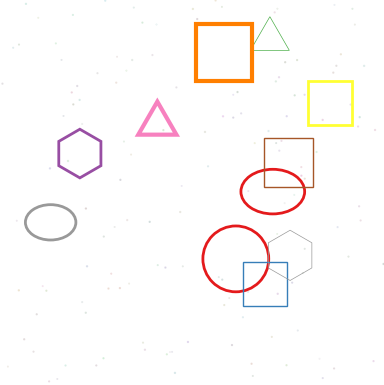[{"shape": "circle", "thickness": 2, "radius": 0.43, "center": [0.612, 0.328]}, {"shape": "oval", "thickness": 2, "radius": 0.41, "center": [0.709, 0.502]}, {"shape": "square", "thickness": 1, "radius": 0.29, "center": [0.689, 0.262]}, {"shape": "triangle", "thickness": 0.5, "radius": 0.29, "center": [0.701, 0.898]}, {"shape": "hexagon", "thickness": 2, "radius": 0.32, "center": [0.207, 0.601]}, {"shape": "square", "thickness": 3, "radius": 0.37, "center": [0.582, 0.864]}, {"shape": "square", "thickness": 2, "radius": 0.29, "center": [0.857, 0.733]}, {"shape": "square", "thickness": 1, "radius": 0.32, "center": [0.749, 0.577]}, {"shape": "triangle", "thickness": 3, "radius": 0.29, "center": [0.409, 0.679]}, {"shape": "hexagon", "thickness": 0.5, "radius": 0.33, "center": [0.754, 0.337]}, {"shape": "oval", "thickness": 2, "radius": 0.33, "center": [0.132, 0.423]}]